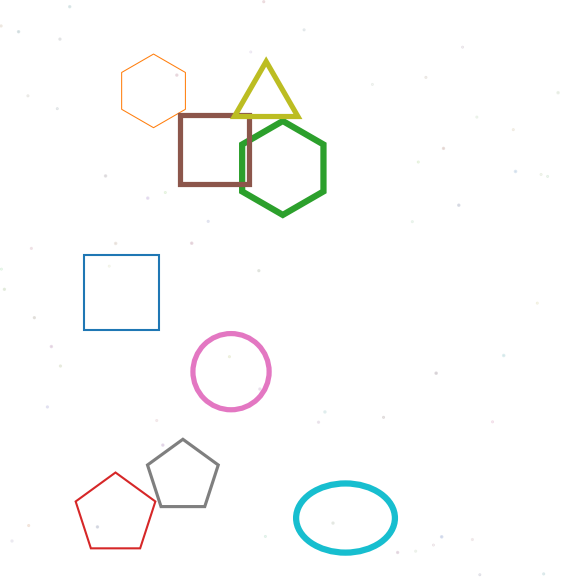[{"shape": "square", "thickness": 1, "radius": 0.32, "center": [0.211, 0.493]}, {"shape": "hexagon", "thickness": 0.5, "radius": 0.32, "center": [0.266, 0.842]}, {"shape": "hexagon", "thickness": 3, "radius": 0.41, "center": [0.49, 0.708]}, {"shape": "pentagon", "thickness": 1, "radius": 0.36, "center": [0.2, 0.108]}, {"shape": "square", "thickness": 2.5, "radius": 0.3, "center": [0.372, 0.74]}, {"shape": "circle", "thickness": 2.5, "radius": 0.33, "center": [0.4, 0.356]}, {"shape": "pentagon", "thickness": 1.5, "radius": 0.32, "center": [0.317, 0.174]}, {"shape": "triangle", "thickness": 2.5, "radius": 0.32, "center": [0.461, 0.829]}, {"shape": "oval", "thickness": 3, "radius": 0.43, "center": [0.598, 0.102]}]